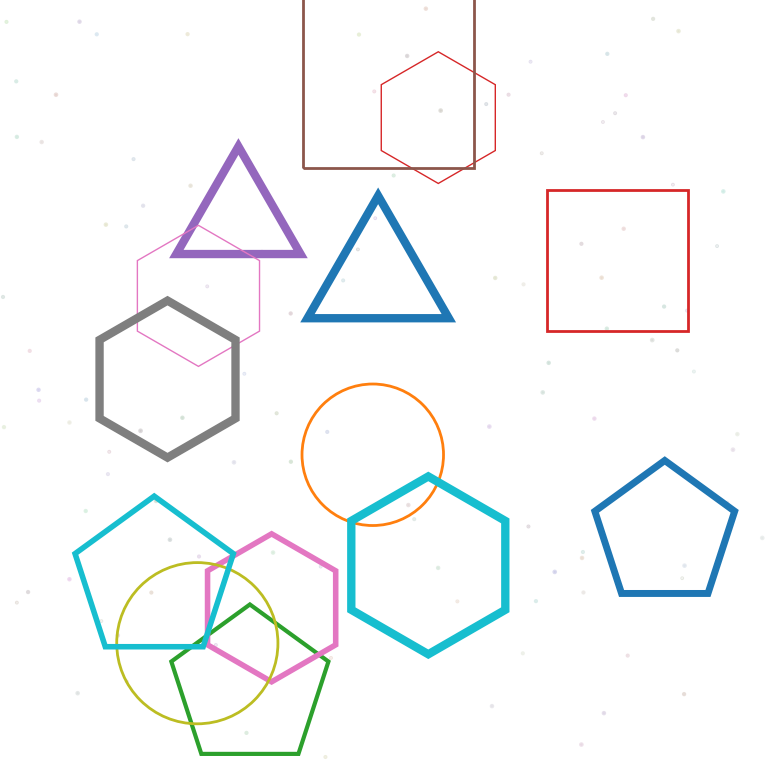[{"shape": "triangle", "thickness": 3, "radius": 0.53, "center": [0.491, 0.64]}, {"shape": "pentagon", "thickness": 2.5, "radius": 0.48, "center": [0.863, 0.306]}, {"shape": "circle", "thickness": 1, "radius": 0.46, "center": [0.484, 0.409]}, {"shape": "pentagon", "thickness": 1.5, "radius": 0.54, "center": [0.325, 0.108]}, {"shape": "hexagon", "thickness": 0.5, "radius": 0.43, "center": [0.569, 0.847]}, {"shape": "square", "thickness": 1, "radius": 0.46, "center": [0.802, 0.662]}, {"shape": "triangle", "thickness": 3, "radius": 0.47, "center": [0.31, 0.717]}, {"shape": "square", "thickness": 1, "radius": 0.56, "center": [0.504, 0.893]}, {"shape": "hexagon", "thickness": 2, "radius": 0.48, "center": [0.353, 0.211]}, {"shape": "hexagon", "thickness": 0.5, "radius": 0.46, "center": [0.258, 0.616]}, {"shape": "hexagon", "thickness": 3, "radius": 0.51, "center": [0.218, 0.508]}, {"shape": "circle", "thickness": 1, "radius": 0.52, "center": [0.256, 0.165]}, {"shape": "pentagon", "thickness": 2, "radius": 0.54, "center": [0.2, 0.248]}, {"shape": "hexagon", "thickness": 3, "radius": 0.58, "center": [0.556, 0.266]}]